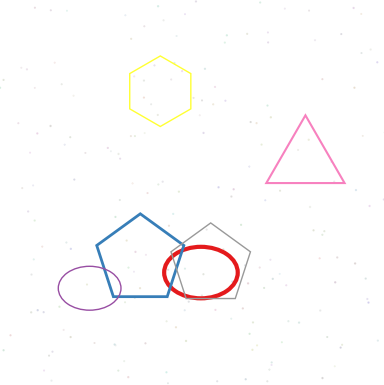[{"shape": "oval", "thickness": 3, "radius": 0.48, "center": [0.522, 0.292]}, {"shape": "pentagon", "thickness": 2, "radius": 0.59, "center": [0.364, 0.326]}, {"shape": "oval", "thickness": 1, "radius": 0.41, "center": [0.233, 0.251]}, {"shape": "hexagon", "thickness": 1, "radius": 0.46, "center": [0.416, 0.763]}, {"shape": "triangle", "thickness": 1.5, "radius": 0.59, "center": [0.793, 0.583]}, {"shape": "pentagon", "thickness": 1, "radius": 0.54, "center": [0.547, 0.312]}]